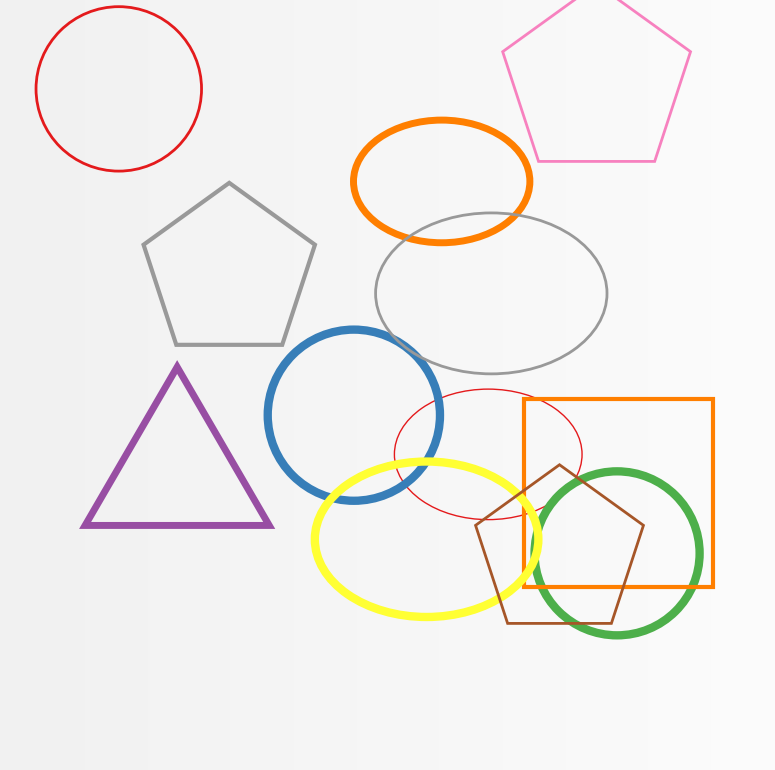[{"shape": "oval", "thickness": 0.5, "radius": 0.61, "center": [0.63, 0.41]}, {"shape": "circle", "thickness": 1, "radius": 0.53, "center": [0.153, 0.885]}, {"shape": "circle", "thickness": 3, "radius": 0.56, "center": [0.457, 0.461]}, {"shape": "circle", "thickness": 3, "radius": 0.53, "center": [0.796, 0.281]}, {"shape": "triangle", "thickness": 2.5, "radius": 0.69, "center": [0.229, 0.386]}, {"shape": "square", "thickness": 1.5, "radius": 0.61, "center": [0.798, 0.36]}, {"shape": "oval", "thickness": 2.5, "radius": 0.57, "center": [0.57, 0.764]}, {"shape": "oval", "thickness": 3, "radius": 0.72, "center": [0.55, 0.3]}, {"shape": "pentagon", "thickness": 1, "radius": 0.57, "center": [0.722, 0.283]}, {"shape": "pentagon", "thickness": 1, "radius": 0.64, "center": [0.77, 0.893]}, {"shape": "pentagon", "thickness": 1.5, "radius": 0.58, "center": [0.296, 0.646]}, {"shape": "oval", "thickness": 1, "radius": 0.75, "center": [0.634, 0.619]}]